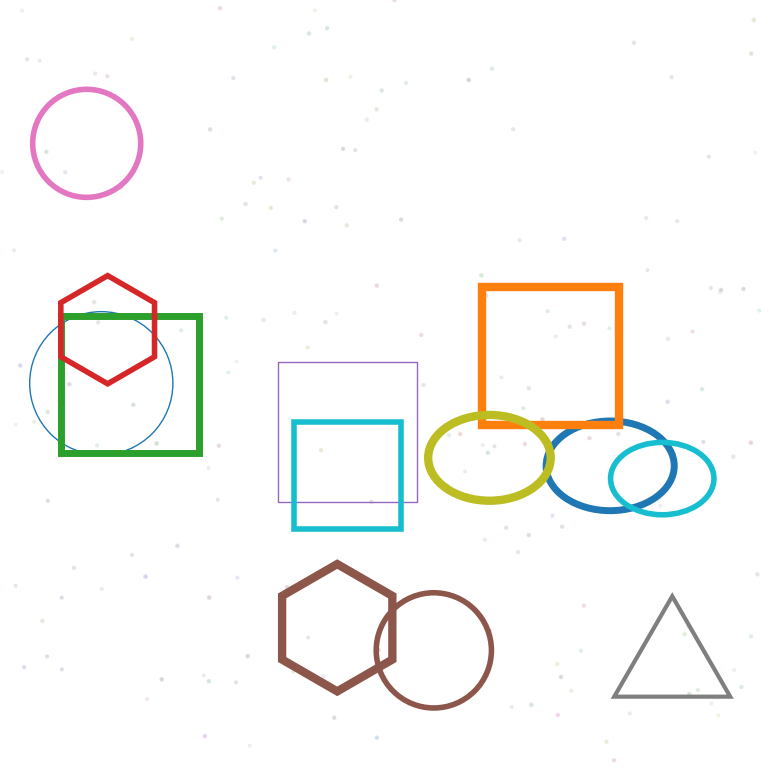[{"shape": "circle", "thickness": 0.5, "radius": 0.46, "center": [0.132, 0.502]}, {"shape": "oval", "thickness": 2.5, "radius": 0.42, "center": [0.792, 0.395]}, {"shape": "square", "thickness": 3, "radius": 0.45, "center": [0.715, 0.538]}, {"shape": "square", "thickness": 2.5, "radius": 0.45, "center": [0.169, 0.501]}, {"shape": "hexagon", "thickness": 2, "radius": 0.35, "center": [0.14, 0.572]}, {"shape": "square", "thickness": 0.5, "radius": 0.45, "center": [0.451, 0.439]}, {"shape": "circle", "thickness": 2, "radius": 0.37, "center": [0.563, 0.155]}, {"shape": "hexagon", "thickness": 3, "radius": 0.41, "center": [0.438, 0.185]}, {"shape": "circle", "thickness": 2, "radius": 0.35, "center": [0.113, 0.814]}, {"shape": "triangle", "thickness": 1.5, "radius": 0.43, "center": [0.873, 0.139]}, {"shape": "oval", "thickness": 3, "radius": 0.4, "center": [0.636, 0.405]}, {"shape": "square", "thickness": 2, "radius": 0.35, "center": [0.451, 0.383]}, {"shape": "oval", "thickness": 2, "radius": 0.34, "center": [0.86, 0.378]}]